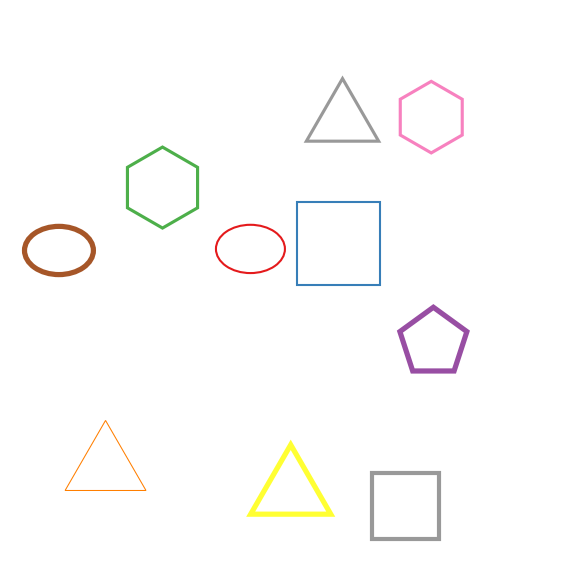[{"shape": "oval", "thickness": 1, "radius": 0.3, "center": [0.434, 0.568]}, {"shape": "square", "thickness": 1, "radius": 0.36, "center": [0.586, 0.578]}, {"shape": "hexagon", "thickness": 1.5, "radius": 0.35, "center": [0.281, 0.674]}, {"shape": "pentagon", "thickness": 2.5, "radius": 0.3, "center": [0.75, 0.406]}, {"shape": "triangle", "thickness": 0.5, "radius": 0.4, "center": [0.183, 0.19]}, {"shape": "triangle", "thickness": 2.5, "radius": 0.4, "center": [0.503, 0.149]}, {"shape": "oval", "thickness": 2.5, "radius": 0.3, "center": [0.102, 0.565]}, {"shape": "hexagon", "thickness": 1.5, "radius": 0.31, "center": [0.747, 0.796]}, {"shape": "square", "thickness": 2, "radius": 0.29, "center": [0.702, 0.123]}, {"shape": "triangle", "thickness": 1.5, "radius": 0.36, "center": [0.593, 0.791]}]